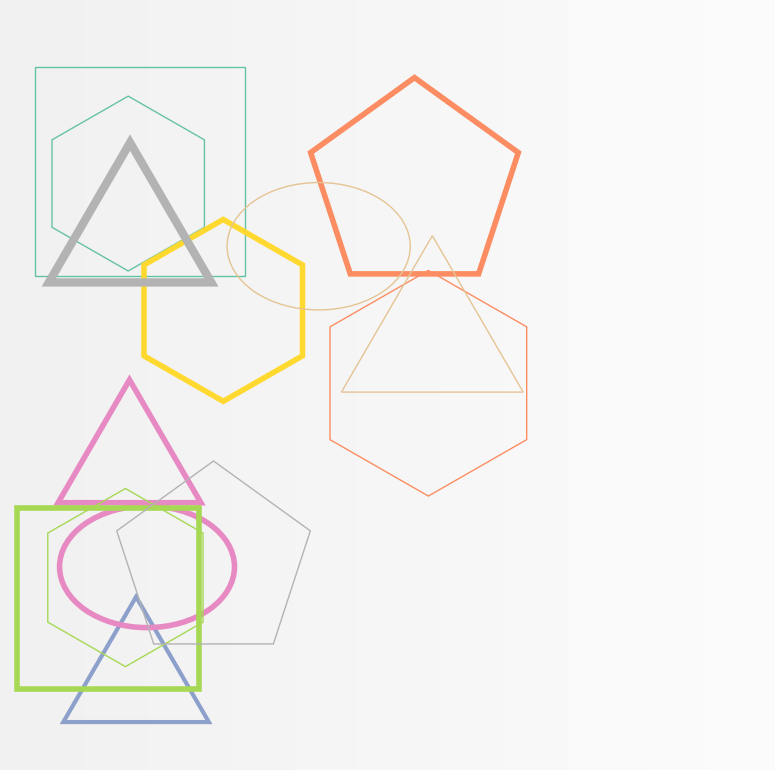[{"shape": "square", "thickness": 0.5, "radius": 0.68, "center": [0.181, 0.777]}, {"shape": "hexagon", "thickness": 0.5, "radius": 0.57, "center": [0.165, 0.762]}, {"shape": "hexagon", "thickness": 0.5, "radius": 0.73, "center": [0.553, 0.502]}, {"shape": "pentagon", "thickness": 2, "radius": 0.7, "center": [0.535, 0.758]}, {"shape": "triangle", "thickness": 1.5, "radius": 0.54, "center": [0.176, 0.116]}, {"shape": "triangle", "thickness": 2, "radius": 0.53, "center": [0.167, 0.4]}, {"shape": "oval", "thickness": 2, "radius": 0.56, "center": [0.19, 0.264]}, {"shape": "hexagon", "thickness": 0.5, "radius": 0.58, "center": [0.162, 0.25]}, {"shape": "square", "thickness": 2, "radius": 0.59, "center": [0.14, 0.223]}, {"shape": "hexagon", "thickness": 2, "radius": 0.59, "center": [0.288, 0.597]}, {"shape": "oval", "thickness": 0.5, "radius": 0.59, "center": [0.411, 0.68]}, {"shape": "triangle", "thickness": 0.5, "radius": 0.68, "center": [0.558, 0.558]}, {"shape": "triangle", "thickness": 3, "radius": 0.61, "center": [0.168, 0.694]}, {"shape": "pentagon", "thickness": 0.5, "radius": 0.66, "center": [0.276, 0.27]}]